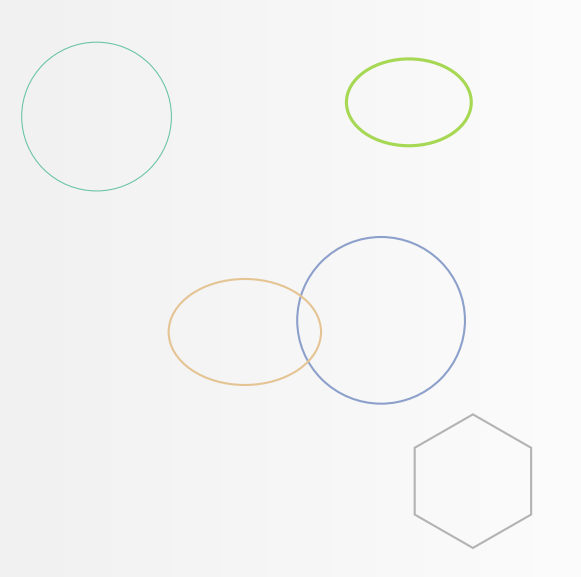[{"shape": "circle", "thickness": 0.5, "radius": 0.64, "center": [0.166, 0.797]}, {"shape": "circle", "thickness": 1, "radius": 0.72, "center": [0.656, 0.444]}, {"shape": "oval", "thickness": 1.5, "radius": 0.54, "center": [0.703, 0.822]}, {"shape": "oval", "thickness": 1, "radius": 0.66, "center": [0.421, 0.424]}, {"shape": "hexagon", "thickness": 1, "radius": 0.58, "center": [0.814, 0.166]}]